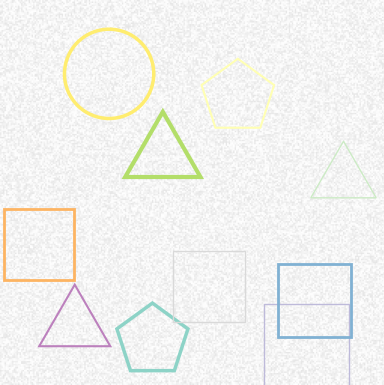[{"shape": "pentagon", "thickness": 2.5, "radius": 0.48, "center": [0.396, 0.116]}, {"shape": "pentagon", "thickness": 1.5, "radius": 0.5, "center": [0.618, 0.748]}, {"shape": "square", "thickness": 1, "radius": 0.55, "center": [0.797, 0.101]}, {"shape": "square", "thickness": 2, "radius": 0.48, "center": [0.817, 0.219]}, {"shape": "square", "thickness": 2, "radius": 0.46, "center": [0.101, 0.365]}, {"shape": "triangle", "thickness": 3, "radius": 0.56, "center": [0.423, 0.597]}, {"shape": "square", "thickness": 1, "radius": 0.46, "center": [0.543, 0.255]}, {"shape": "triangle", "thickness": 1.5, "radius": 0.53, "center": [0.194, 0.154]}, {"shape": "triangle", "thickness": 1, "radius": 0.49, "center": [0.892, 0.535]}, {"shape": "circle", "thickness": 2.5, "radius": 0.58, "center": [0.283, 0.808]}]